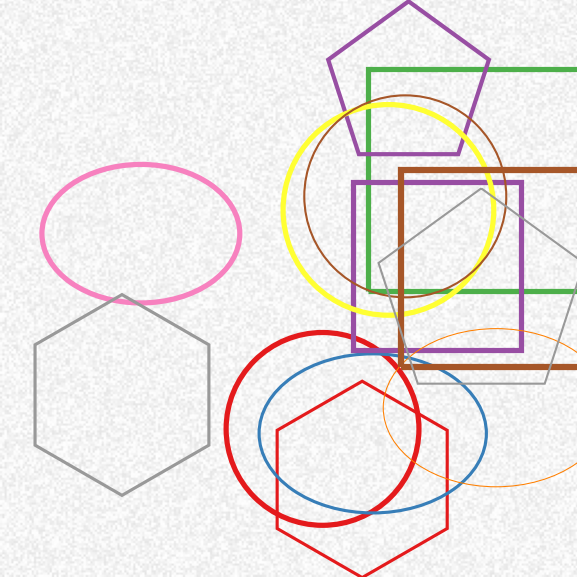[{"shape": "circle", "thickness": 2.5, "radius": 0.83, "center": [0.559, 0.256]}, {"shape": "hexagon", "thickness": 1.5, "radius": 0.85, "center": [0.627, 0.169]}, {"shape": "oval", "thickness": 1.5, "radius": 0.98, "center": [0.645, 0.249]}, {"shape": "square", "thickness": 2.5, "radius": 0.96, "center": [0.83, 0.688]}, {"shape": "pentagon", "thickness": 2, "radius": 0.73, "center": [0.707, 0.851]}, {"shape": "square", "thickness": 2.5, "radius": 0.73, "center": [0.757, 0.538]}, {"shape": "oval", "thickness": 0.5, "radius": 0.98, "center": [0.859, 0.293]}, {"shape": "circle", "thickness": 2.5, "radius": 0.91, "center": [0.673, 0.636]}, {"shape": "circle", "thickness": 1, "radius": 0.87, "center": [0.702, 0.659]}, {"shape": "square", "thickness": 3, "radius": 0.85, "center": [0.865, 0.534]}, {"shape": "oval", "thickness": 2.5, "radius": 0.86, "center": [0.244, 0.595]}, {"shape": "hexagon", "thickness": 1.5, "radius": 0.87, "center": [0.211, 0.315]}, {"shape": "pentagon", "thickness": 1, "radius": 0.93, "center": [0.833, 0.486]}]